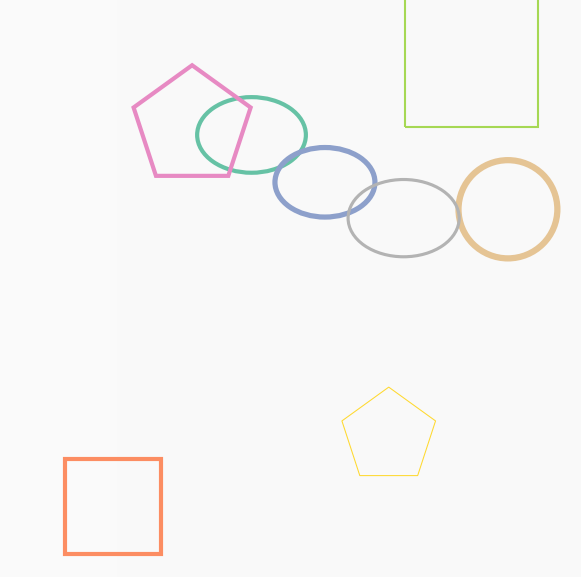[{"shape": "oval", "thickness": 2, "radius": 0.47, "center": [0.433, 0.765]}, {"shape": "square", "thickness": 2, "radius": 0.41, "center": [0.194, 0.122]}, {"shape": "oval", "thickness": 2.5, "radius": 0.43, "center": [0.559, 0.683]}, {"shape": "pentagon", "thickness": 2, "radius": 0.53, "center": [0.331, 0.78]}, {"shape": "square", "thickness": 1, "radius": 0.57, "center": [0.811, 0.893]}, {"shape": "pentagon", "thickness": 0.5, "radius": 0.42, "center": [0.669, 0.244]}, {"shape": "circle", "thickness": 3, "radius": 0.43, "center": [0.874, 0.637]}, {"shape": "oval", "thickness": 1.5, "radius": 0.48, "center": [0.694, 0.621]}]